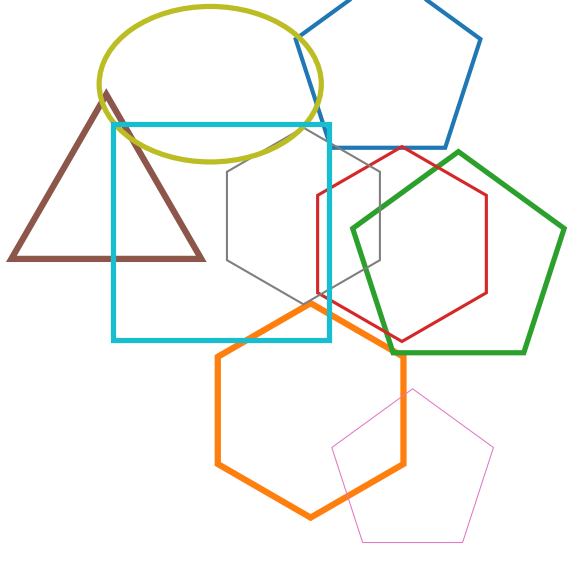[{"shape": "pentagon", "thickness": 2, "radius": 0.84, "center": [0.672, 0.879]}, {"shape": "hexagon", "thickness": 3, "radius": 0.93, "center": [0.538, 0.288]}, {"shape": "pentagon", "thickness": 2.5, "radius": 0.96, "center": [0.794, 0.544]}, {"shape": "hexagon", "thickness": 1.5, "radius": 0.84, "center": [0.696, 0.577]}, {"shape": "triangle", "thickness": 3, "radius": 0.95, "center": [0.184, 0.646]}, {"shape": "pentagon", "thickness": 0.5, "radius": 0.74, "center": [0.715, 0.179]}, {"shape": "hexagon", "thickness": 1, "radius": 0.76, "center": [0.525, 0.625]}, {"shape": "oval", "thickness": 2.5, "radius": 0.96, "center": [0.364, 0.853]}, {"shape": "square", "thickness": 2.5, "radius": 0.94, "center": [0.383, 0.597]}]